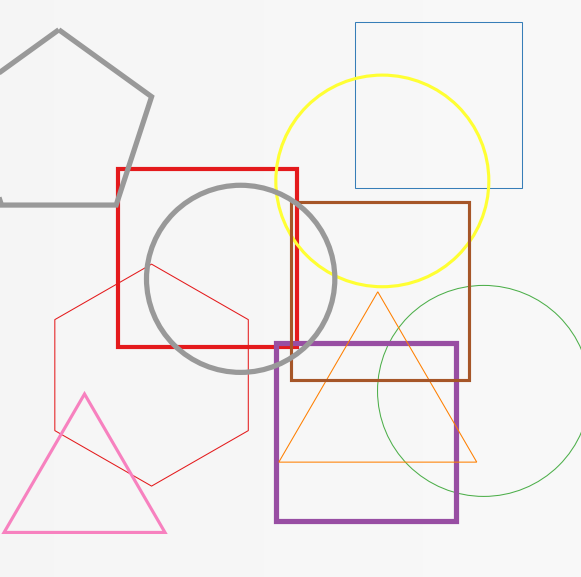[{"shape": "square", "thickness": 2, "radius": 0.77, "center": [0.356, 0.553]}, {"shape": "hexagon", "thickness": 0.5, "radius": 0.96, "center": [0.261, 0.35]}, {"shape": "square", "thickness": 0.5, "radius": 0.72, "center": [0.755, 0.817]}, {"shape": "circle", "thickness": 0.5, "radius": 0.91, "center": [0.832, 0.322]}, {"shape": "square", "thickness": 2.5, "radius": 0.77, "center": [0.629, 0.252]}, {"shape": "triangle", "thickness": 0.5, "radius": 0.98, "center": [0.65, 0.297]}, {"shape": "circle", "thickness": 1.5, "radius": 0.92, "center": [0.658, 0.686]}, {"shape": "square", "thickness": 1.5, "radius": 0.77, "center": [0.654, 0.495]}, {"shape": "triangle", "thickness": 1.5, "radius": 0.8, "center": [0.145, 0.157]}, {"shape": "pentagon", "thickness": 2.5, "radius": 0.84, "center": [0.101, 0.78]}, {"shape": "circle", "thickness": 2.5, "radius": 0.81, "center": [0.414, 0.516]}]